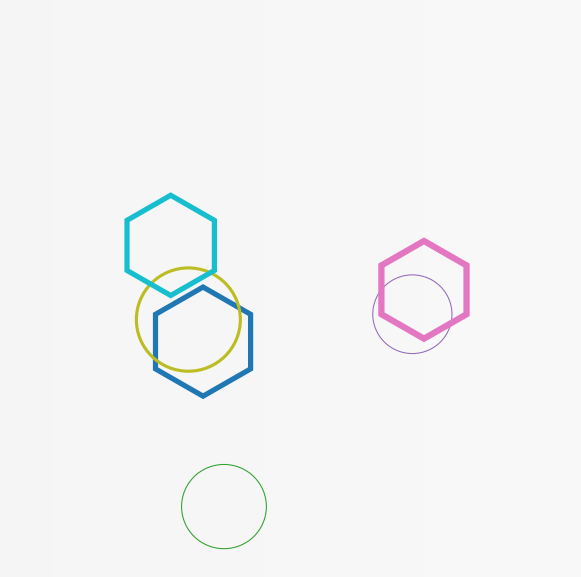[{"shape": "hexagon", "thickness": 2.5, "radius": 0.47, "center": [0.349, 0.408]}, {"shape": "circle", "thickness": 0.5, "radius": 0.36, "center": [0.385, 0.122]}, {"shape": "circle", "thickness": 0.5, "radius": 0.34, "center": [0.709, 0.455]}, {"shape": "hexagon", "thickness": 3, "radius": 0.42, "center": [0.729, 0.497]}, {"shape": "circle", "thickness": 1.5, "radius": 0.45, "center": [0.324, 0.446]}, {"shape": "hexagon", "thickness": 2.5, "radius": 0.43, "center": [0.294, 0.574]}]